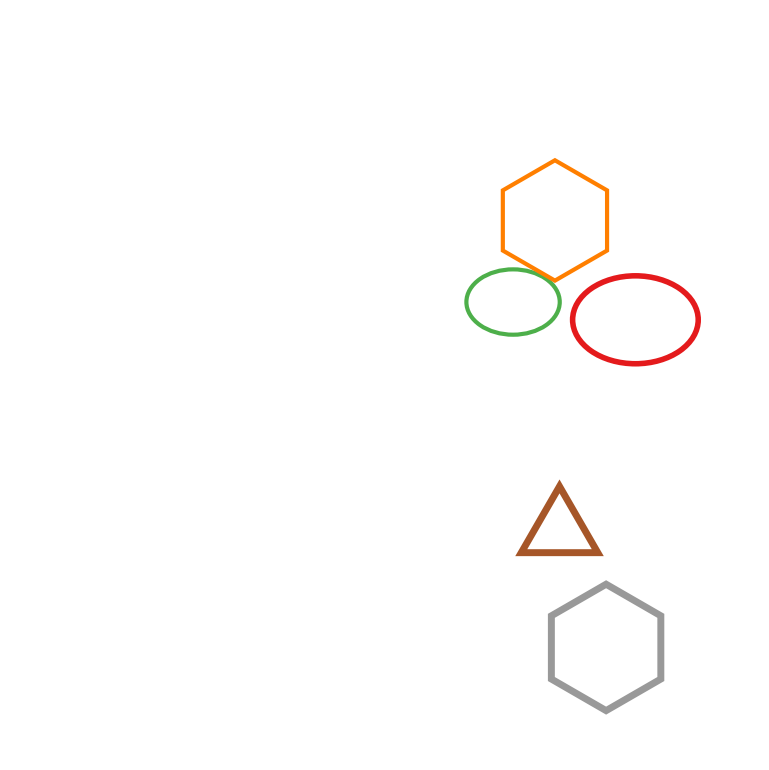[{"shape": "oval", "thickness": 2, "radius": 0.41, "center": [0.825, 0.585]}, {"shape": "oval", "thickness": 1.5, "radius": 0.3, "center": [0.666, 0.608]}, {"shape": "hexagon", "thickness": 1.5, "radius": 0.39, "center": [0.721, 0.714]}, {"shape": "triangle", "thickness": 2.5, "radius": 0.29, "center": [0.727, 0.311]}, {"shape": "hexagon", "thickness": 2.5, "radius": 0.41, "center": [0.787, 0.159]}]